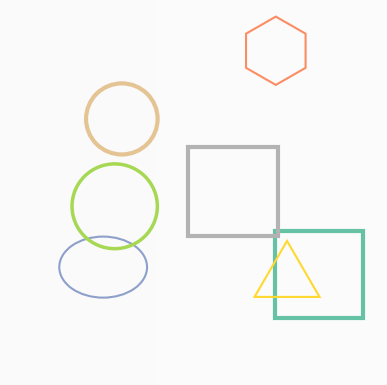[{"shape": "square", "thickness": 3, "radius": 0.57, "center": [0.823, 0.286]}, {"shape": "hexagon", "thickness": 1.5, "radius": 0.44, "center": [0.712, 0.868]}, {"shape": "oval", "thickness": 1.5, "radius": 0.57, "center": [0.266, 0.306]}, {"shape": "circle", "thickness": 2.5, "radius": 0.55, "center": [0.296, 0.464]}, {"shape": "triangle", "thickness": 1.5, "radius": 0.48, "center": [0.741, 0.277]}, {"shape": "circle", "thickness": 3, "radius": 0.46, "center": [0.314, 0.691]}, {"shape": "square", "thickness": 3, "radius": 0.58, "center": [0.602, 0.502]}]